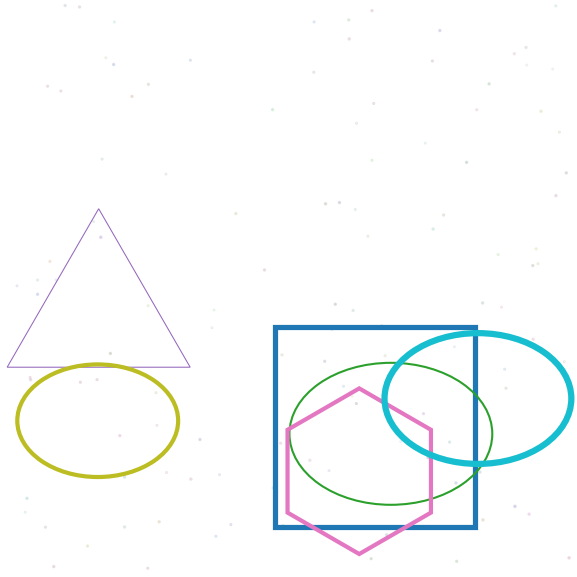[{"shape": "square", "thickness": 2.5, "radius": 0.87, "center": [0.65, 0.26]}, {"shape": "oval", "thickness": 1, "radius": 0.88, "center": [0.677, 0.248]}, {"shape": "triangle", "thickness": 0.5, "radius": 0.91, "center": [0.171, 0.455]}, {"shape": "hexagon", "thickness": 2, "radius": 0.72, "center": [0.622, 0.183]}, {"shape": "oval", "thickness": 2, "radius": 0.7, "center": [0.169, 0.271]}, {"shape": "oval", "thickness": 3, "radius": 0.81, "center": [0.828, 0.309]}]